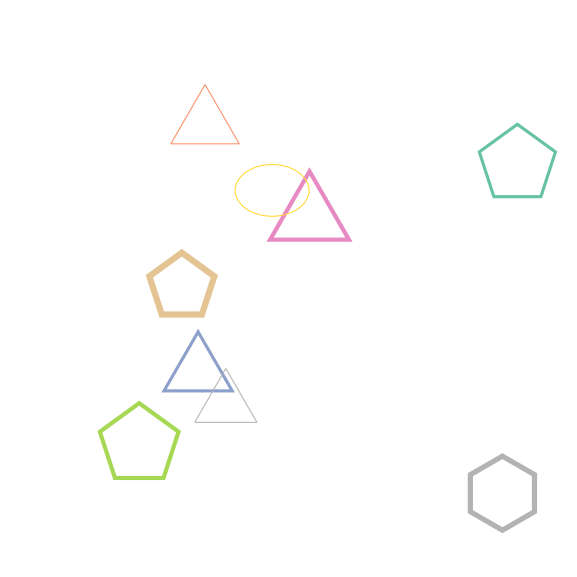[{"shape": "pentagon", "thickness": 1.5, "radius": 0.35, "center": [0.896, 0.715]}, {"shape": "triangle", "thickness": 0.5, "radius": 0.34, "center": [0.355, 0.784]}, {"shape": "triangle", "thickness": 1.5, "radius": 0.34, "center": [0.343, 0.356]}, {"shape": "triangle", "thickness": 2, "radius": 0.39, "center": [0.536, 0.624]}, {"shape": "pentagon", "thickness": 2, "radius": 0.36, "center": [0.241, 0.229]}, {"shape": "oval", "thickness": 0.5, "radius": 0.32, "center": [0.471, 0.669]}, {"shape": "pentagon", "thickness": 3, "radius": 0.3, "center": [0.315, 0.502]}, {"shape": "triangle", "thickness": 0.5, "radius": 0.31, "center": [0.391, 0.299]}, {"shape": "hexagon", "thickness": 2.5, "radius": 0.32, "center": [0.87, 0.145]}]